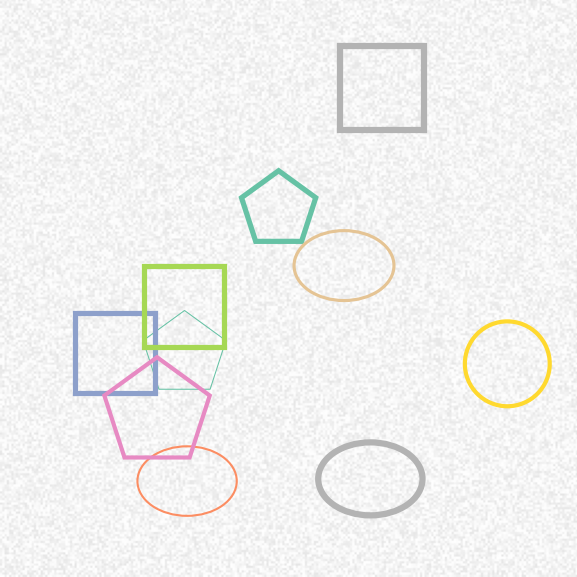[{"shape": "pentagon", "thickness": 2.5, "radius": 0.34, "center": [0.482, 0.636]}, {"shape": "pentagon", "thickness": 0.5, "radius": 0.38, "center": [0.32, 0.386]}, {"shape": "oval", "thickness": 1, "radius": 0.43, "center": [0.324, 0.166]}, {"shape": "square", "thickness": 2.5, "radius": 0.35, "center": [0.199, 0.388]}, {"shape": "pentagon", "thickness": 2, "radius": 0.48, "center": [0.272, 0.285]}, {"shape": "square", "thickness": 2.5, "radius": 0.35, "center": [0.319, 0.468]}, {"shape": "circle", "thickness": 2, "radius": 0.37, "center": [0.878, 0.369]}, {"shape": "oval", "thickness": 1.5, "radius": 0.43, "center": [0.596, 0.539]}, {"shape": "oval", "thickness": 3, "radius": 0.45, "center": [0.641, 0.17]}, {"shape": "square", "thickness": 3, "radius": 0.36, "center": [0.662, 0.847]}]